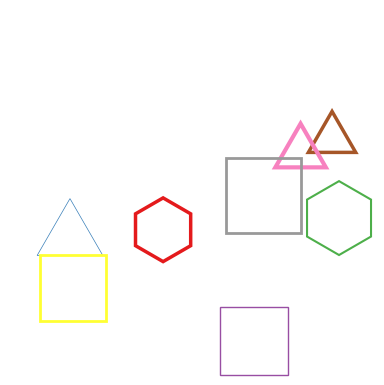[{"shape": "hexagon", "thickness": 2.5, "radius": 0.41, "center": [0.424, 0.403]}, {"shape": "triangle", "thickness": 0.5, "radius": 0.49, "center": [0.182, 0.386]}, {"shape": "hexagon", "thickness": 1.5, "radius": 0.48, "center": [0.881, 0.434]}, {"shape": "square", "thickness": 1, "radius": 0.44, "center": [0.66, 0.113]}, {"shape": "square", "thickness": 2, "radius": 0.43, "center": [0.19, 0.252]}, {"shape": "triangle", "thickness": 2.5, "radius": 0.35, "center": [0.862, 0.64]}, {"shape": "triangle", "thickness": 3, "radius": 0.38, "center": [0.781, 0.603]}, {"shape": "square", "thickness": 2, "radius": 0.49, "center": [0.684, 0.493]}]